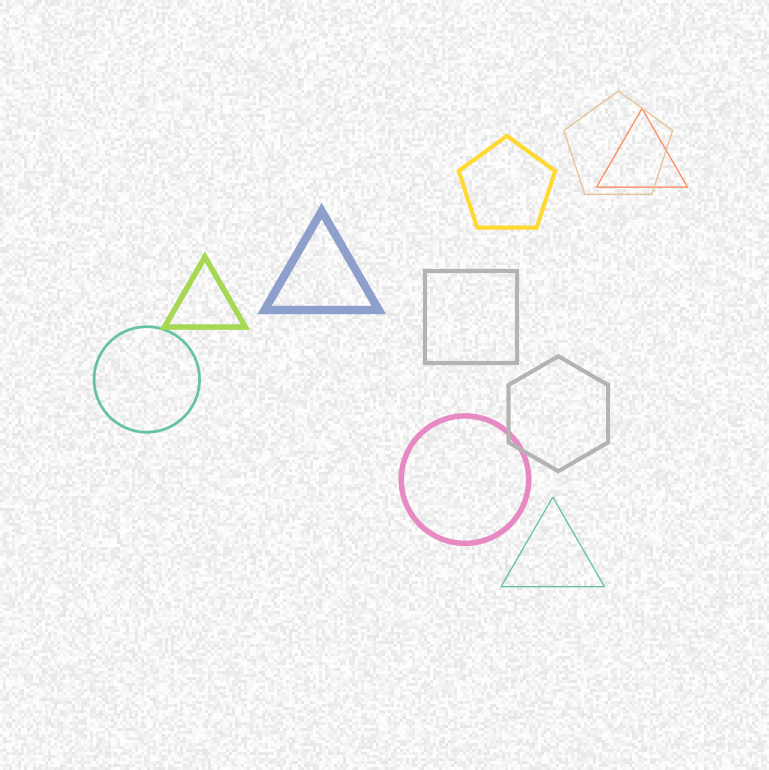[{"shape": "triangle", "thickness": 0.5, "radius": 0.39, "center": [0.718, 0.277]}, {"shape": "circle", "thickness": 1, "radius": 0.34, "center": [0.191, 0.507]}, {"shape": "triangle", "thickness": 0.5, "radius": 0.34, "center": [0.834, 0.791]}, {"shape": "triangle", "thickness": 3, "radius": 0.43, "center": [0.418, 0.64]}, {"shape": "circle", "thickness": 2, "radius": 0.41, "center": [0.604, 0.377]}, {"shape": "triangle", "thickness": 2, "radius": 0.3, "center": [0.266, 0.606]}, {"shape": "pentagon", "thickness": 1.5, "radius": 0.33, "center": [0.658, 0.758]}, {"shape": "pentagon", "thickness": 0.5, "radius": 0.37, "center": [0.803, 0.808]}, {"shape": "hexagon", "thickness": 1.5, "radius": 0.37, "center": [0.725, 0.463]}, {"shape": "square", "thickness": 1.5, "radius": 0.3, "center": [0.612, 0.588]}]